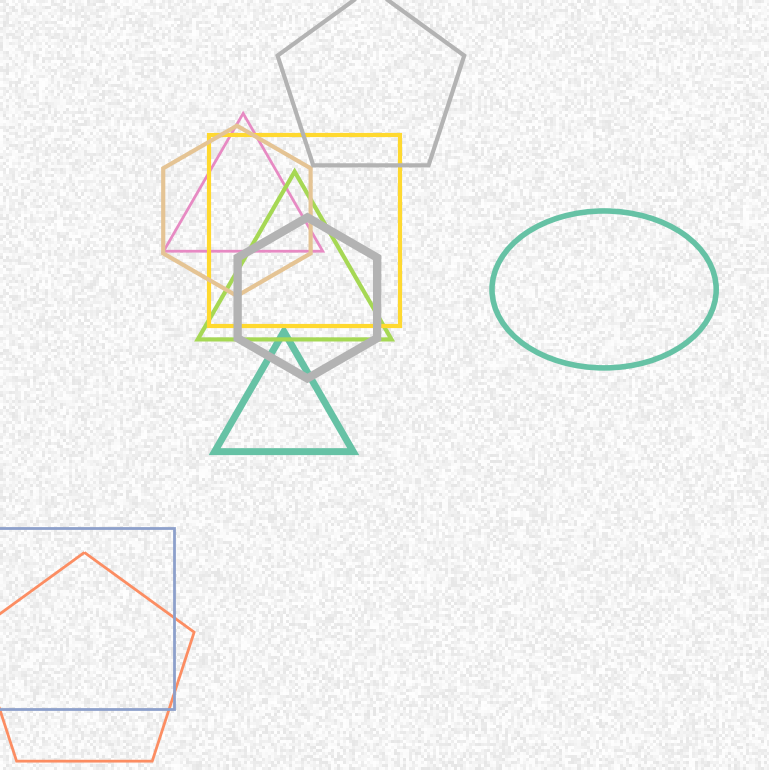[{"shape": "oval", "thickness": 2, "radius": 0.73, "center": [0.785, 0.624]}, {"shape": "triangle", "thickness": 2.5, "radius": 0.52, "center": [0.369, 0.465]}, {"shape": "pentagon", "thickness": 1, "radius": 0.75, "center": [0.11, 0.133]}, {"shape": "square", "thickness": 1, "radius": 0.59, "center": [0.109, 0.197]}, {"shape": "triangle", "thickness": 1, "radius": 0.6, "center": [0.316, 0.733]}, {"shape": "triangle", "thickness": 1.5, "radius": 0.73, "center": [0.383, 0.632]}, {"shape": "square", "thickness": 1.5, "radius": 0.62, "center": [0.396, 0.7]}, {"shape": "hexagon", "thickness": 1.5, "radius": 0.55, "center": [0.308, 0.726]}, {"shape": "hexagon", "thickness": 3, "radius": 0.52, "center": [0.399, 0.613]}, {"shape": "pentagon", "thickness": 1.5, "radius": 0.64, "center": [0.482, 0.888]}]